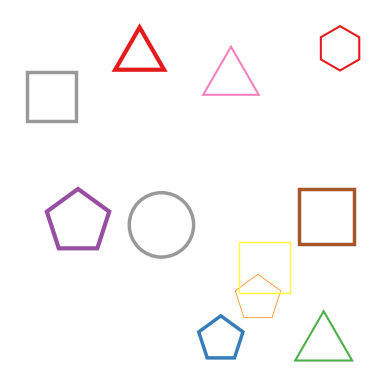[{"shape": "triangle", "thickness": 3, "radius": 0.37, "center": [0.363, 0.856]}, {"shape": "hexagon", "thickness": 1.5, "radius": 0.29, "center": [0.883, 0.875]}, {"shape": "pentagon", "thickness": 2.5, "radius": 0.3, "center": [0.574, 0.119]}, {"shape": "triangle", "thickness": 1.5, "radius": 0.43, "center": [0.841, 0.106]}, {"shape": "pentagon", "thickness": 3, "radius": 0.43, "center": [0.203, 0.424]}, {"shape": "pentagon", "thickness": 0.5, "radius": 0.31, "center": [0.67, 0.226]}, {"shape": "square", "thickness": 1, "radius": 0.33, "center": [0.687, 0.305]}, {"shape": "square", "thickness": 2.5, "radius": 0.35, "center": [0.849, 0.438]}, {"shape": "triangle", "thickness": 1.5, "radius": 0.42, "center": [0.6, 0.795]}, {"shape": "square", "thickness": 2.5, "radius": 0.32, "center": [0.135, 0.749]}, {"shape": "circle", "thickness": 2.5, "radius": 0.42, "center": [0.419, 0.416]}]